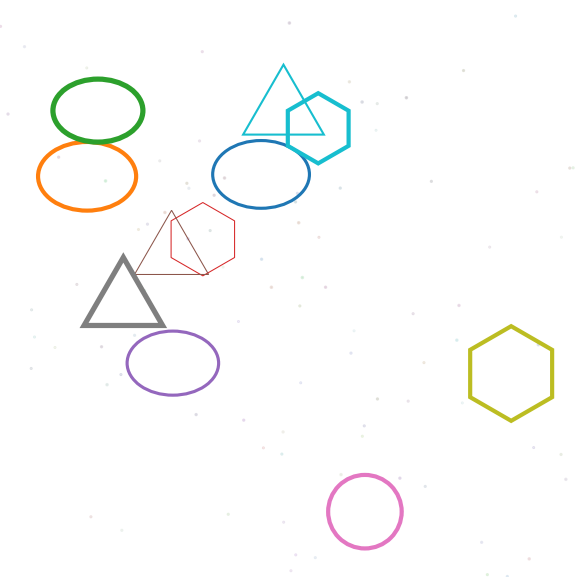[{"shape": "oval", "thickness": 1.5, "radius": 0.42, "center": [0.452, 0.697]}, {"shape": "oval", "thickness": 2, "radius": 0.42, "center": [0.151, 0.694]}, {"shape": "oval", "thickness": 2.5, "radius": 0.39, "center": [0.17, 0.808]}, {"shape": "hexagon", "thickness": 0.5, "radius": 0.32, "center": [0.351, 0.585]}, {"shape": "oval", "thickness": 1.5, "radius": 0.4, "center": [0.299, 0.37]}, {"shape": "triangle", "thickness": 0.5, "radius": 0.37, "center": [0.297, 0.561]}, {"shape": "circle", "thickness": 2, "radius": 0.32, "center": [0.632, 0.113]}, {"shape": "triangle", "thickness": 2.5, "radius": 0.39, "center": [0.214, 0.475]}, {"shape": "hexagon", "thickness": 2, "radius": 0.41, "center": [0.885, 0.352]}, {"shape": "hexagon", "thickness": 2, "radius": 0.3, "center": [0.551, 0.777]}, {"shape": "triangle", "thickness": 1, "radius": 0.4, "center": [0.491, 0.806]}]